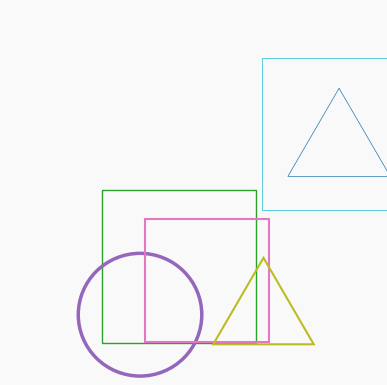[{"shape": "triangle", "thickness": 0.5, "radius": 0.76, "center": [0.875, 0.618]}, {"shape": "square", "thickness": 1, "radius": 0.99, "center": [0.461, 0.308]}, {"shape": "circle", "thickness": 2.5, "radius": 0.8, "center": [0.361, 0.183]}, {"shape": "square", "thickness": 1.5, "radius": 0.8, "center": [0.534, 0.271]}, {"shape": "triangle", "thickness": 1.5, "radius": 0.75, "center": [0.68, 0.181]}, {"shape": "square", "thickness": 0.5, "radius": 0.99, "center": [0.873, 0.653]}]